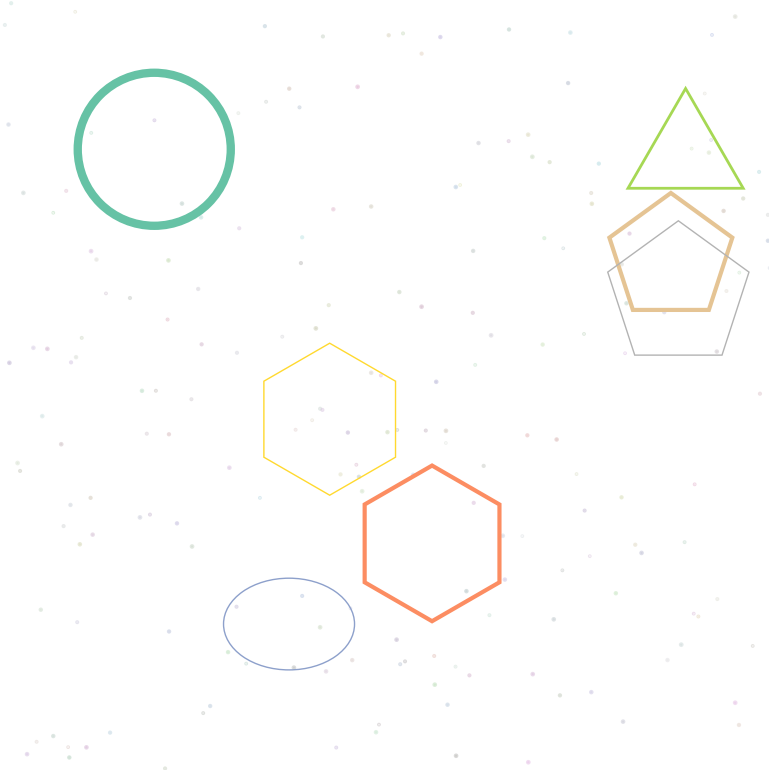[{"shape": "circle", "thickness": 3, "radius": 0.5, "center": [0.2, 0.806]}, {"shape": "hexagon", "thickness": 1.5, "radius": 0.51, "center": [0.561, 0.294]}, {"shape": "oval", "thickness": 0.5, "radius": 0.43, "center": [0.375, 0.19]}, {"shape": "triangle", "thickness": 1, "radius": 0.43, "center": [0.89, 0.799]}, {"shape": "hexagon", "thickness": 0.5, "radius": 0.49, "center": [0.428, 0.456]}, {"shape": "pentagon", "thickness": 1.5, "radius": 0.42, "center": [0.871, 0.665]}, {"shape": "pentagon", "thickness": 0.5, "radius": 0.48, "center": [0.881, 0.617]}]